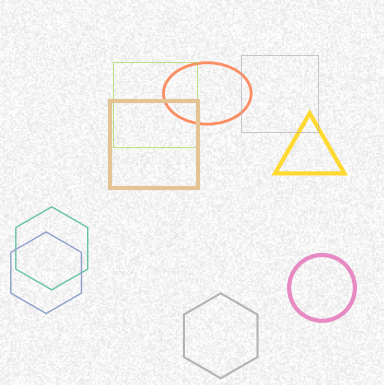[{"shape": "hexagon", "thickness": 1, "radius": 0.54, "center": [0.134, 0.355]}, {"shape": "oval", "thickness": 2, "radius": 0.57, "center": [0.538, 0.757]}, {"shape": "hexagon", "thickness": 1, "radius": 0.53, "center": [0.12, 0.292]}, {"shape": "circle", "thickness": 3, "radius": 0.43, "center": [0.836, 0.252]}, {"shape": "square", "thickness": 0.5, "radius": 0.55, "center": [0.402, 0.728]}, {"shape": "triangle", "thickness": 3, "radius": 0.52, "center": [0.804, 0.602]}, {"shape": "square", "thickness": 3, "radius": 0.57, "center": [0.4, 0.625]}, {"shape": "hexagon", "thickness": 1.5, "radius": 0.55, "center": [0.573, 0.128]}, {"shape": "square", "thickness": 0.5, "radius": 0.5, "center": [0.726, 0.757]}]